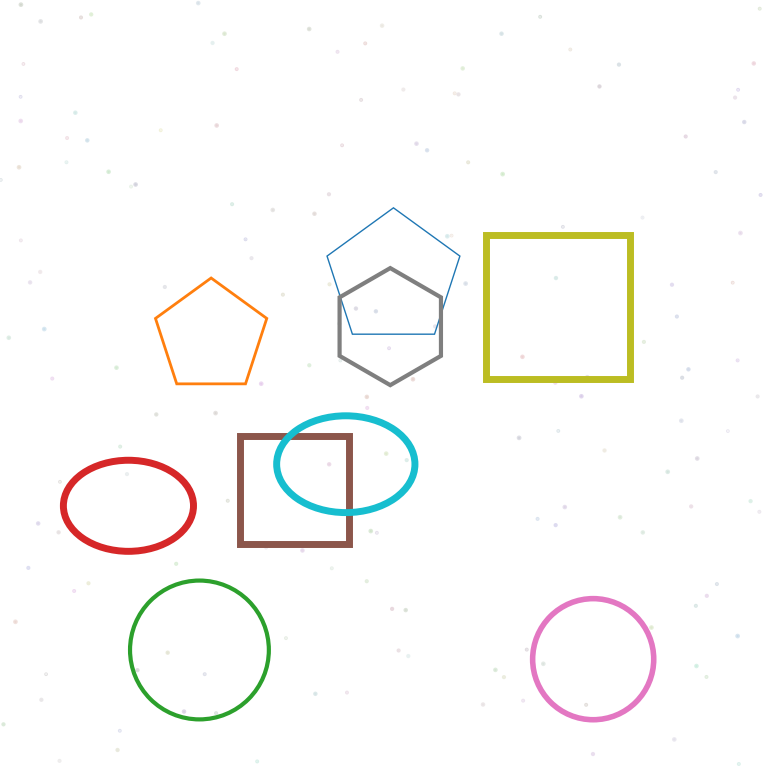[{"shape": "pentagon", "thickness": 0.5, "radius": 0.45, "center": [0.511, 0.639]}, {"shape": "pentagon", "thickness": 1, "radius": 0.38, "center": [0.274, 0.563]}, {"shape": "circle", "thickness": 1.5, "radius": 0.45, "center": [0.259, 0.156]}, {"shape": "oval", "thickness": 2.5, "radius": 0.42, "center": [0.167, 0.343]}, {"shape": "square", "thickness": 2.5, "radius": 0.35, "center": [0.383, 0.364]}, {"shape": "circle", "thickness": 2, "radius": 0.39, "center": [0.77, 0.144]}, {"shape": "hexagon", "thickness": 1.5, "radius": 0.38, "center": [0.507, 0.576]}, {"shape": "square", "thickness": 2.5, "radius": 0.47, "center": [0.725, 0.601]}, {"shape": "oval", "thickness": 2.5, "radius": 0.45, "center": [0.449, 0.397]}]